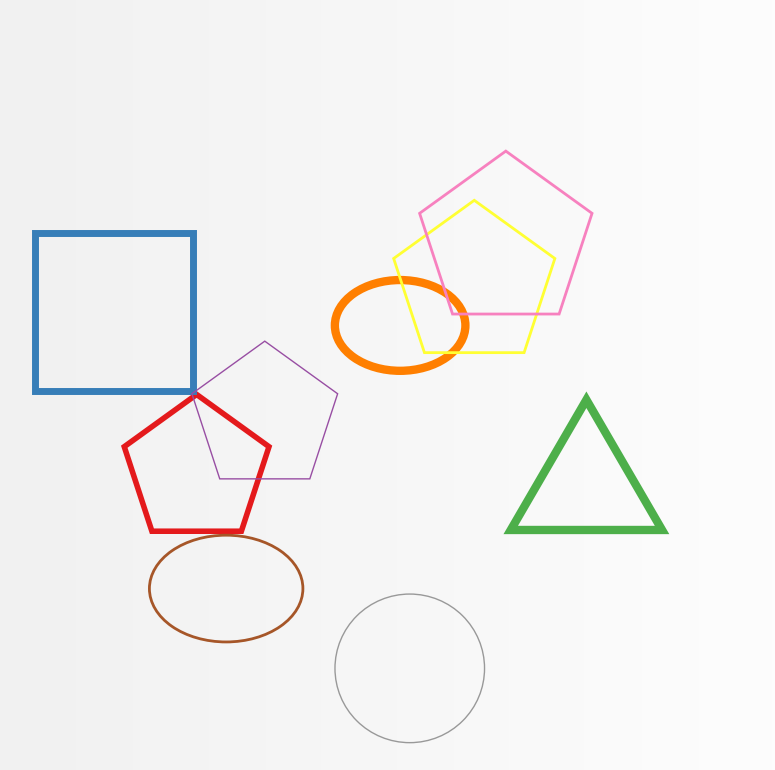[{"shape": "pentagon", "thickness": 2, "radius": 0.49, "center": [0.254, 0.39]}, {"shape": "square", "thickness": 2.5, "radius": 0.51, "center": [0.147, 0.595]}, {"shape": "triangle", "thickness": 3, "radius": 0.56, "center": [0.757, 0.368]}, {"shape": "pentagon", "thickness": 0.5, "radius": 0.49, "center": [0.342, 0.458]}, {"shape": "oval", "thickness": 3, "radius": 0.42, "center": [0.516, 0.577]}, {"shape": "pentagon", "thickness": 1, "radius": 0.55, "center": [0.612, 0.63]}, {"shape": "oval", "thickness": 1, "radius": 0.5, "center": [0.292, 0.236]}, {"shape": "pentagon", "thickness": 1, "radius": 0.58, "center": [0.653, 0.687]}, {"shape": "circle", "thickness": 0.5, "radius": 0.48, "center": [0.529, 0.132]}]